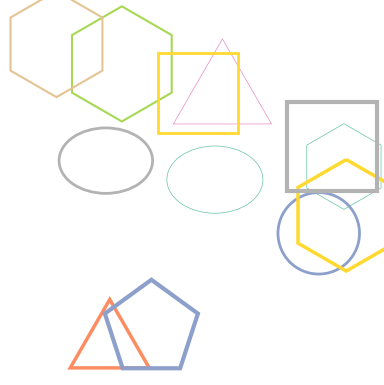[{"shape": "oval", "thickness": 0.5, "radius": 0.62, "center": [0.558, 0.533]}, {"shape": "hexagon", "thickness": 0.5, "radius": 0.56, "center": [0.893, 0.567]}, {"shape": "triangle", "thickness": 2.5, "radius": 0.59, "center": [0.285, 0.104]}, {"shape": "circle", "thickness": 2, "radius": 0.53, "center": [0.828, 0.394]}, {"shape": "pentagon", "thickness": 3, "radius": 0.64, "center": [0.393, 0.146]}, {"shape": "triangle", "thickness": 0.5, "radius": 0.74, "center": [0.578, 0.752]}, {"shape": "hexagon", "thickness": 1.5, "radius": 0.75, "center": [0.317, 0.834]}, {"shape": "hexagon", "thickness": 2.5, "radius": 0.72, "center": [0.899, 0.441]}, {"shape": "square", "thickness": 2, "radius": 0.52, "center": [0.514, 0.757]}, {"shape": "hexagon", "thickness": 1.5, "radius": 0.69, "center": [0.147, 0.886]}, {"shape": "oval", "thickness": 2, "radius": 0.61, "center": [0.275, 0.583]}, {"shape": "square", "thickness": 3, "radius": 0.58, "center": [0.862, 0.619]}]